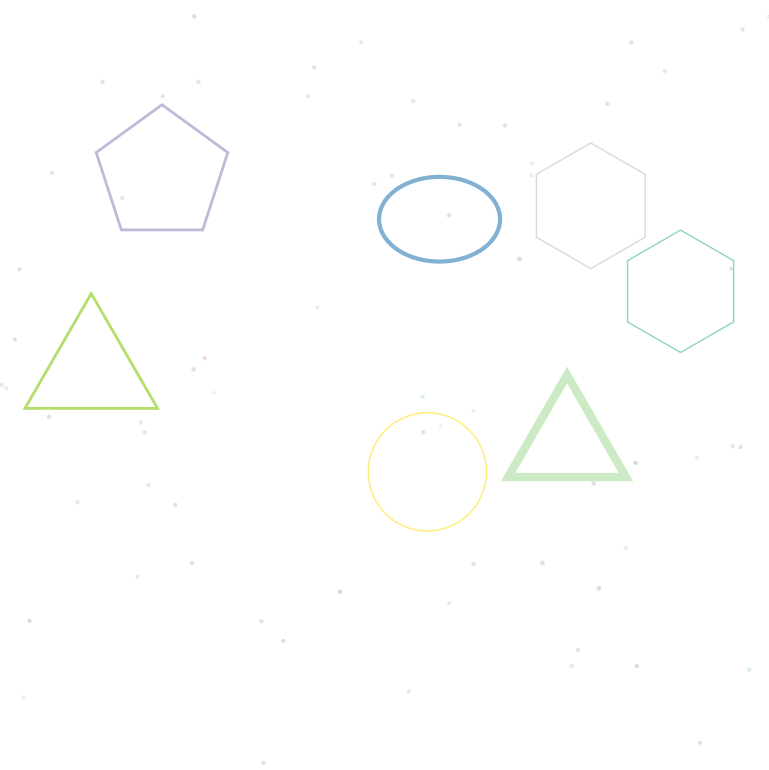[{"shape": "hexagon", "thickness": 0.5, "radius": 0.4, "center": [0.884, 0.622]}, {"shape": "pentagon", "thickness": 1, "radius": 0.45, "center": [0.21, 0.774]}, {"shape": "oval", "thickness": 1.5, "radius": 0.39, "center": [0.571, 0.715]}, {"shape": "triangle", "thickness": 1, "radius": 0.5, "center": [0.118, 0.519]}, {"shape": "hexagon", "thickness": 0.5, "radius": 0.41, "center": [0.767, 0.733]}, {"shape": "triangle", "thickness": 3, "radius": 0.44, "center": [0.736, 0.425]}, {"shape": "circle", "thickness": 0.5, "radius": 0.38, "center": [0.555, 0.387]}]